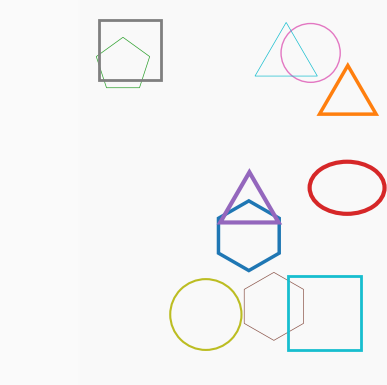[{"shape": "hexagon", "thickness": 2.5, "radius": 0.45, "center": [0.642, 0.388]}, {"shape": "triangle", "thickness": 2.5, "radius": 0.42, "center": [0.898, 0.746]}, {"shape": "pentagon", "thickness": 0.5, "radius": 0.36, "center": [0.317, 0.831]}, {"shape": "oval", "thickness": 3, "radius": 0.48, "center": [0.896, 0.512]}, {"shape": "triangle", "thickness": 3, "radius": 0.43, "center": [0.644, 0.466]}, {"shape": "hexagon", "thickness": 0.5, "radius": 0.44, "center": [0.707, 0.204]}, {"shape": "circle", "thickness": 1, "radius": 0.38, "center": [0.802, 0.863]}, {"shape": "square", "thickness": 2, "radius": 0.39, "center": [0.336, 0.87]}, {"shape": "circle", "thickness": 1.5, "radius": 0.46, "center": [0.531, 0.183]}, {"shape": "triangle", "thickness": 0.5, "radius": 0.46, "center": [0.739, 0.849]}, {"shape": "square", "thickness": 2, "radius": 0.48, "center": [0.837, 0.187]}]